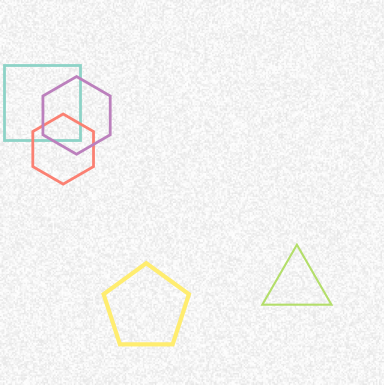[{"shape": "square", "thickness": 2, "radius": 0.49, "center": [0.108, 0.734]}, {"shape": "hexagon", "thickness": 2, "radius": 0.46, "center": [0.164, 0.613]}, {"shape": "triangle", "thickness": 1.5, "radius": 0.52, "center": [0.771, 0.26]}, {"shape": "hexagon", "thickness": 2, "radius": 0.5, "center": [0.199, 0.7]}, {"shape": "pentagon", "thickness": 3, "radius": 0.58, "center": [0.38, 0.2]}]